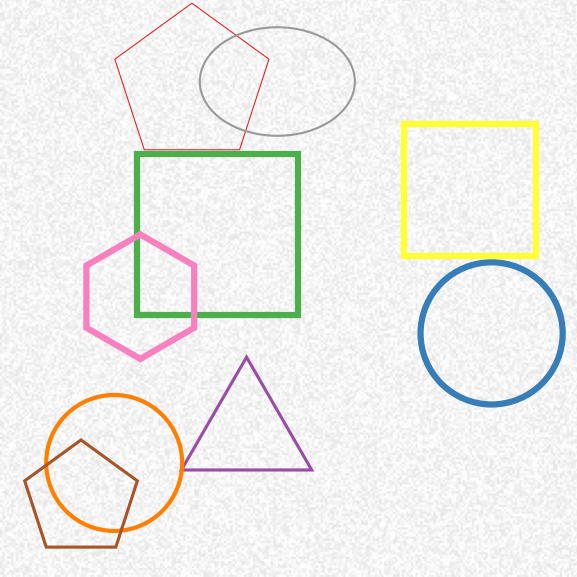[{"shape": "pentagon", "thickness": 0.5, "radius": 0.7, "center": [0.332, 0.853]}, {"shape": "circle", "thickness": 3, "radius": 0.62, "center": [0.851, 0.422]}, {"shape": "square", "thickness": 3, "radius": 0.7, "center": [0.377, 0.593]}, {"shape": "triangle", "thickness": 1.5, "radius": 0.65, "center": [0.427, 0.25]}, {"shape": "circle", "thickness": 2, "radius": 0.59, "center": [0.198, 0.197]}, {"shape": "square", "thickness": 3, "radius": 0.57, "center": [0.814, 0.67]}, {"shape": "pentagon", "thickness": 1.5, "radius": 0.51, "center": [0.14, 0.135]}, {"shape": "hexagon", "thickness": 3, "radius": 0.54, "center": [0.243, 0.485]}, {"shape": "oval", "thickness": 1, "radius": 0.67, "center": [0.48, 0.858]}]